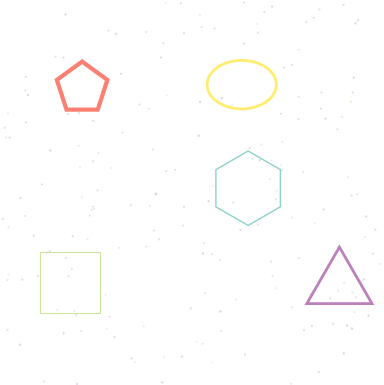[{"shape": "hexagon", "thickness": 1, "radius": 0.48, "center": [0.644, 0.511]}, {"shape": "pentagon", "thickness": 3, "radius": 0.35, "center": [0.213, 0.771]}, {"shape": "square", "thickness": 0.5, "radius": 0.39, "center": [0.181, 0.266]}, {"shape": "triangle", "thickness": 2, "radius": 0.49, "center": [0.882, 0.26]}, {"shape": "oval", "thickness": 2, "radius": 0.45, "center": [0.628, 0.78]}]